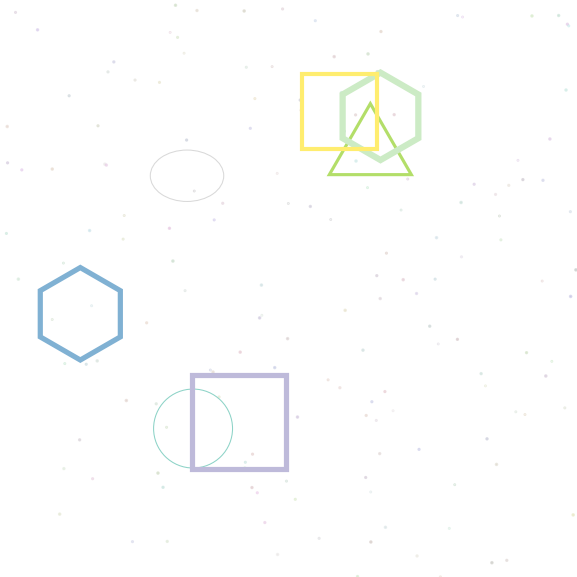[{"shape": "circle", "thickness": 0.5, "radius": 0.34, "center": [0.334, 0.257]}, {"shape": "square", "thickness": 2.5, "radius": 0.41, "center": [0.413, 0.268]}, {"shape": "hexagon", "thickness": 2.5, "radius": 0.4, "center": [0.139, 0.456]}, {"shape": "triangle", "thickness": 1.5, "radius": 0.41, "center": [0.641, 0.738]}, {"shape": "oval", "thickness": 0.5, "radius": 0.32, "center": [0.324, 0.695]}, {"shape": "hexagon", "thickness": 3, "radius": 0.38, "center": [0.659, 0.798]}, {"shape": "square", "thickness": 2, "radius": 0.33, "center": [0.588, 0.806]}]